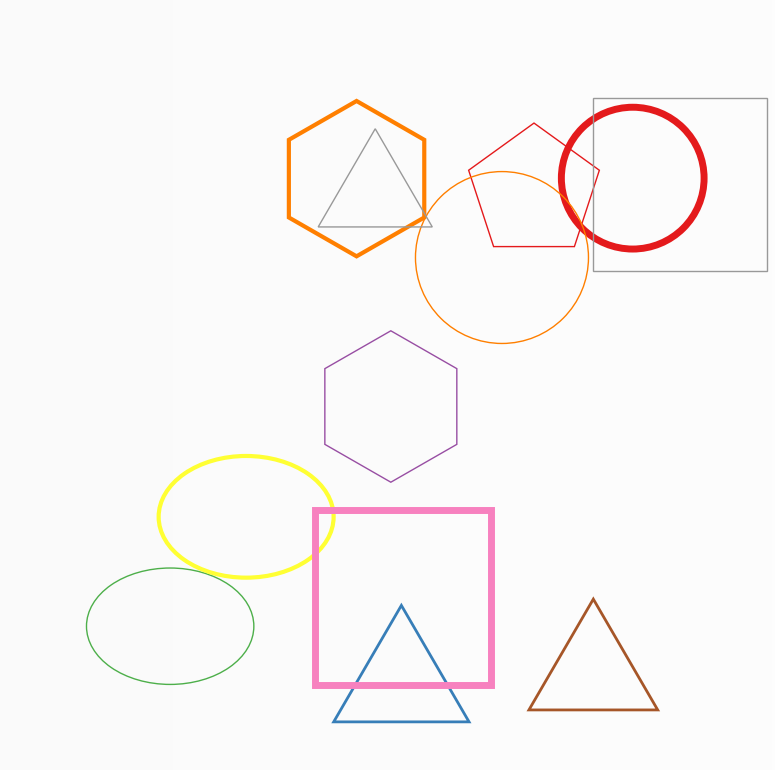[{"shape": "pentagon", "thickness": 0.5, "radius": 0.44, "center": [0.689, 0.751]}, {"shape": "circle", "thickness": 2.5, "radius": 0.46, "center": [0.816, 0.769]}, {"shape": "triangle", "thickness": 1, "radius": 0.5, "center": [0.518, 0.113]}, {"shape": "oval", "thickness": 0.5, "radius": 0.54, "center": [0.22, 0.187]}, {"shape": "hexagon", "thickness": 0.5, "radius": 0.49, "center": [0.504, 0.472]}, {"shape": "circle", "thickness": 0.5, "radius": 0.56, "center": [0.648, 0.666]}, {"shape": "hexagon", "thickness": 1.5, "radius": 0.5, "center": [0.46, 0.768]}, {"shape": "oval", "thickness": 1.5, "radius": 0.56, "center": [0.318, 0.329]}, {"shape": "triangle", "thickness": 1, "radius": 0.48, "center": [0.766, 0.126]}, {"shape": "square", "thickness": 2.5, "radius": 0.57, "center": [0.52, 0.224]}, {"shape": "triangle", "thickness": 0.5, "radius": 0.42, "center": [0.484, 0.748]}, {"shape": "square", "thickness": 0.5, "radius": 0.56, "center": [0.877, 0.76]}]